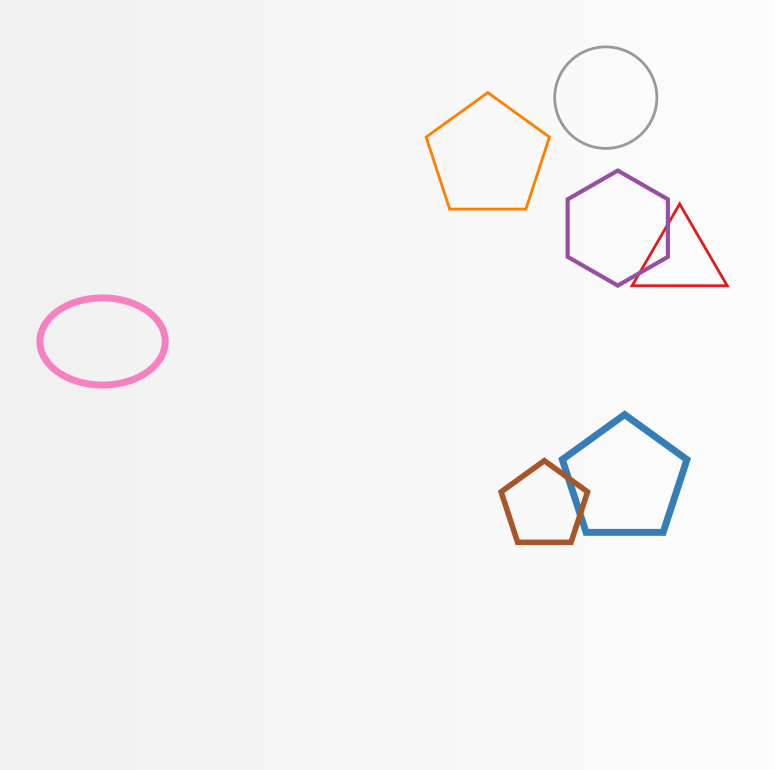[{"shape": "triangle", "thickness": 1, "radius": 0.35, "center": [0.877, 0.664]}, {"shape": "pentagon", "thickness": 2.5, "radius": 0.42, "center": [0.806, 0.377]}, {"shape": "hexagon", "thickness": 1.5, "radius": 0.37, "center": [0.797, 0.704]}, {"shape": "pentagon", "thickness": 1, "radius": 0.42, "center": [0.629, 0.796]}, {"shape": "pentagon", "thickness": 2, "radius": 0.29, "center": [0.702, 0.343]}, {"shape": "oval", "thickness": 2.5, "radius": 0.4, "center": [0.132, 0.557]}, {"shape": "circle", "thickness": 1, "radius": 0.33, "center": [0.782, 0.873]}]